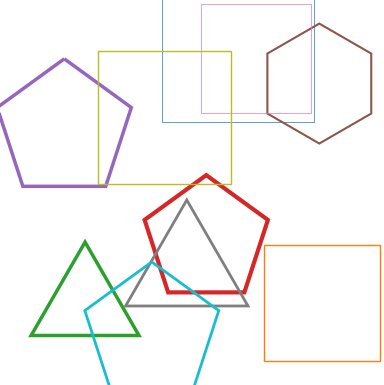[{"shape": "square", "thickness": 0.5, "radius": 0.98, "center": [0.618, 0.88]}, {"shape": "square", "thickness": 1, "radius": 0.75, "center": [0.836, 0.214]}, {"shape": "triangle", "thickness": 2.5, "radius": 0.81, "center": [0.221, 0.209]}, {"shape": "pentagon", "thickness": 3, "radius": 0.84, "center": [0.536, 0.377]}, {"shape": "pentagon", "thickness": 2.5, "radius": 0.92, "center": [0.167, 0.664]}, {"shape": "hexagon", "thickness": 1.5, "radius": 0.78, "center": [0.829, 0.783]}, {"shape": "square", "thickness": 0.5, "radius": 0.71, "center": [0.665, 0.848]}, {"shape": "triangle", "thickness": 2, "radius": 0.92, "center": [0.485, 0.297]}, {"shape": "square", "thickness": 1, "radius": 0.87, "center": [0.427, 0.695]}, {"shape": "pentagon", "thickness": 2, "radius": 0.91, "center": [0.394, 0.137]}]